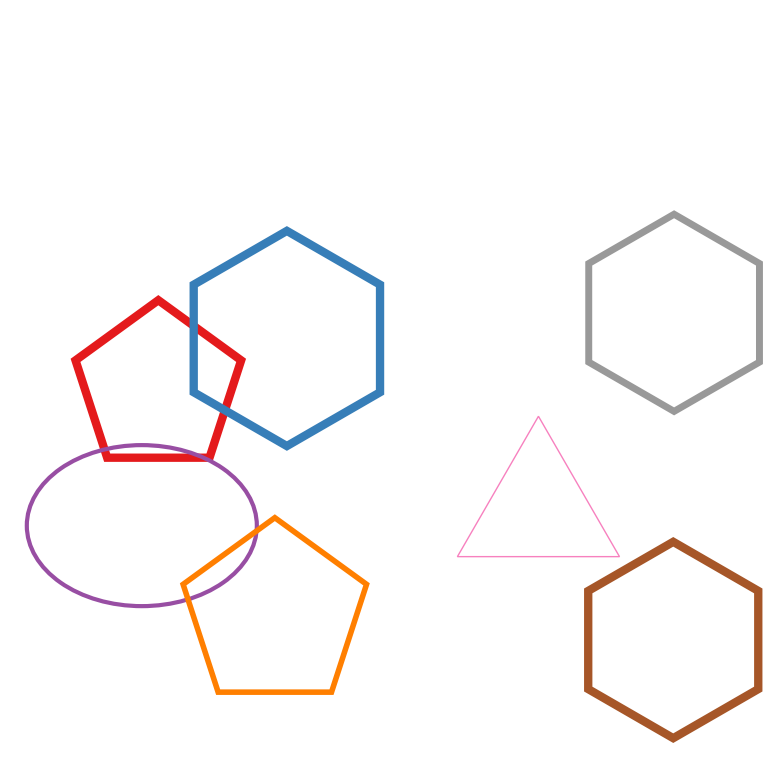[{"shape": "pentagon", "thickness": 3, "radius": 0.57, "center": [0.206, 0.497]}, {"shape": "hexagon", "thickness": 3, "radius": 0.7, "center": [0.373, 0.56]}, {"shape": "oval", "thickness": 1.5, "radius": 0.75, "center": [0.184, 0.317]}, {"shape": "pentagon", "thickness": 2, "radius": 0.63, "center": [0.357, 0.202]}, {"shape": "hexagon", "thickness": 3, "radius": 0.64, "center": [0.874, 0.169]}, {"shape": "triangle", "thickness": 0.5, "radius": 0.61, "center": [0.699, 0.338]}, {"shape": "hexagon", "thickness": 2.5, "radius": 0.64, "center": [0.875, 0.594]}]